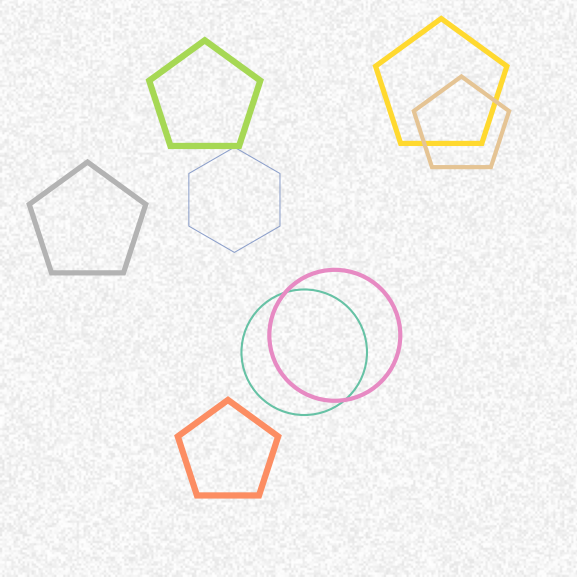[{"shape": "circle", "thickness": 1, "radius": 0.54, "center": [0.527, 0.389]}, {"shape": "pentagon", "thickness": 3, "radius": 0.46, "center": [0.395, 0.215]}, {"shape": "hexagon", "thickness": 0.5, "radius": 0.46, "center": [0.406, 0.653]}, {"shape": "circle", "thickness": 2, "radius": 0.57, "center": [0.58, 0.419]}, {"shape": "pentagon", "thickness": 3, "radius": 0.51, "center": [0.355, 0.828]}, {"shape": "pentagon", "thickness": 2.5, "radius": 0.6, "center": [0.764, 0.848]}, {"shape": "pentagon", "thickness": 2, "radius": 0.43, "center": [0.799, 0.78]}, {"shape": "pentagon", "thickness": 2.5, "radius": 0.53, "center": [0.152, 0.612]}]